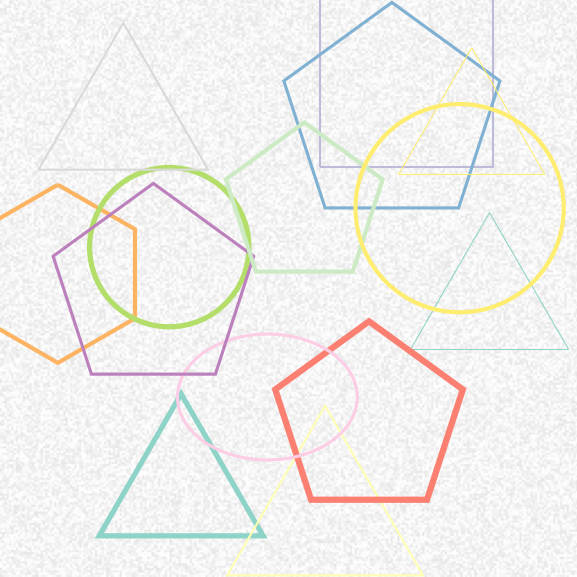[{"shape": "triangle", "thickness": 0.5, "radius": 0.79, "center": [0.848, 0.473]}, {"shape": "triangle", "thickness": 2.5, "radius": 0.82, "center": [0.314, 0.153]}, {"shape": "triangle", "thickness": 1, "radius": 0.98, "center": [0.563, 0.101]}, {"shape": "square", "thickness": 1, "radius": 0.75, "center": [0.704, 0.86]}, {"shape": "pentagon", "thickness": 3, "radius": 0.85, "center": [0.639, 0.272]}, {"shape": "pentagon", "thickness": 1.5, "radius": 0.98, "center": [0.679, 0.798]}, {"shape": "hexagon", "thickness": 2, "radius": 0.77, "center": [0.1, 0.525]}, {"shape": "circle", "thickness": 2.5, "radius": 0.69, "center": [0.293, 0.571]}, {"shape": "oval", "thickness": 1.5, "radius": 0.78, "center": [0.463, 0.312]}, {"shape": "triangle", "thickness": 1, "radius": 0.85, "center": [0.214, 0.79]}, {"shape": "pentagon", "thickness": 1.5, "radius": 0.91, "center": [0.266, 0.499]}, {"shape": "pentagon", "thickness": 2, "radius": 0.71, "center": [0.527, 0.644]}, {"shape": "circle", "thickness": 2, "radius": 0.9, "center": [0.796, 0.639]}, {"shape": "triangle", "thickness": 0.5, "radius": 0.73, "center": [0.817, 0.77]}]